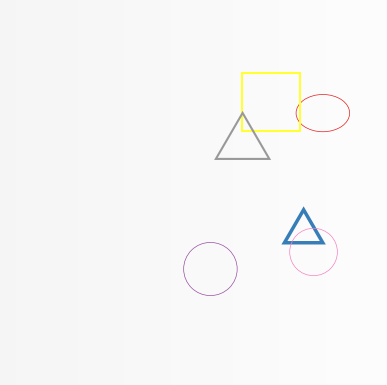[{"shape": "oval", "thickness": 0.5, "radius": 0.35, "center": [0.833, 0.706]}, {"shape": "triangle", "thickness": 2.5, "radius": 0.29, "center": [0.784, 0.398]}, {"shape": "circle", "thickness": 0.5, "radius": 0.35, "center": [0.543, 0.301]}, {"shape": "square", "thickness": 1.5, "radius": 0.38, "center": [0.7, 0.735]}, {"shape": "circle", "thickness": 0.5, "radius": 0.31, "center": [0.809, 0.346]}, {"shape": "triangle", "thickness": 1.5, "radius": 0.4, "center": [0.626, 0.627]}]